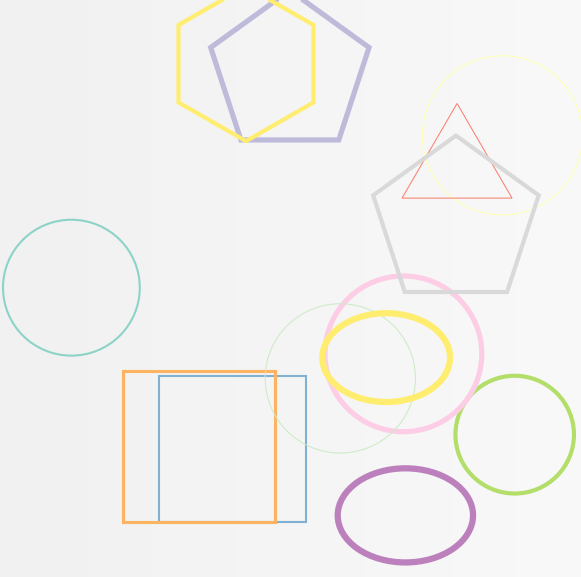[{"shape": "circle", "thickness": 1, "radius": 0.59, "center": [0.123, 0.501]}, {"shape": "circle", "thickness": 0.5, "radius": 0.69, "center": [0.864, 0.765]}, {"shape": "pentagon", "thickness": 2.5, "radius": 0.72, "center": [0.499, 0.873]}, {"shape": "triangle", "thickness": 0.5, "radius": 0.55, "center": [0.786, 0.711]}, {"shape": "square", "thickness": 1, "radius": 0.63, "center": [0.4, 0.221]}, {"shape": "square", "thickness": 1.5, "radius": 0.65, "center": [0.343, 0.226]}, {"shape": "circle", "thickness": 2, "radius": 0.51, "center": [0.885, 0.247]}, {"shape": "circle", "thickness": 2.5, "radius": 0.67, "center": [0.694, 0.386]}, {"shape": "pentagon", "thickness": 2, "radius": 0.75, "center": [0.784, 0.615]}, {"shape": "oval", "thickness": 3, "radius": 0.58, "center": [0.697, 0.107]}, {"shape": "circle", "thickness": 0.5, "radius": 0.65, "center": [0.585, 0.344]}, {"shape": "hexagon", "thickness": 2, "radius": 0.67, "center": [0.423, 0.889]}, {"shape": "oval", "thickness": 3, "radius": 0.55, "center": [0.664, 0.38]}]